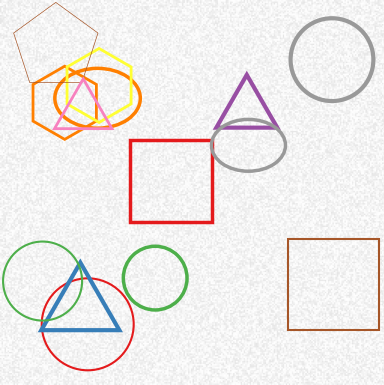[{"shape": "circle", "thickness": 1.5, "radius": 0.6, "center": [0.228, 0.158]}, {"shape": "square", "thickness": 2.5, "radius": 0.53, "center": [0.444, 0.529]}, {"shape": "triangle", "thickness": 3, "radius": 0.59, "center": [0.209, 0.201]}, {"shape": "circle", "thickness": 1.5, "radius": 0.51, "center": [0.111, 0.27]}, {"shape": "circle", "thickness": 2.5, "radius": 0.41, "center": [0.403, 0.278]}, {"shape": "triangle", "thickness": 3, "radius": 0.46, "center": [0.641, 0.714]}, {"shape": "oval", "thickness": 2.5, "radius": 0.56, "center": [0.253, 0.745]}, {"shape": "hexagon", "thickness": 2, "radius": 0.48, "center": [0.168, 0.733]}, {"shape": "hexagon", "thickness": 2, "radius": 0.48, "center": [0.257, 0.778]}, {"shape": "square", "thickness": 1.5, "radius": 0.59, "center": [0.866, 0.26]}, {"shape": "pentagon", "thickness": 0.5, "radius": 0.58, "center": [0.145, 0.879]}, {"shape": "triangle", "thickness": 2, "radius": 0.43, "center": [0.216, 0.709]}, {"shape": "circle", "thickness": 3, "radius": 0.54, "center": [0.862, 0.845]}, {"shape": "oval", "thickness": 2.5, "radius": 0.48, "center": [0.645, 0.623]}]